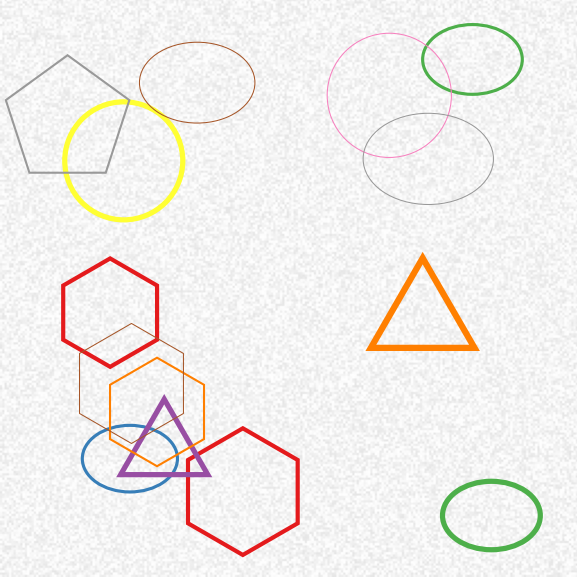[{"shape": "hexagon", "thickness": 2, "radius": 0.55, "center": [0.421, 0.148]}, {"shape": "hexagon", "thickness": 2, "radius": 0.47, "center": [0.191, 0.458]}, {"shape": "oval", "thickness": 1.5, "radius": 0.41, "center": [0.225, 0.205]}, {"shape": "oval", "thickness": 1.5, "radius": 0.43, "center": [0.818, 0.896]}, {"shape": "oval", "thickness": 2.5, "radius": 0.42, "center": [0.851, 0.106]}, {"shape": "triangle", "thickness": 2.5, "radius": 0.44, "center": [0.284, 0.221]}, {"shape": "hexagon", "thickness": 1, "radius": 0.47, "center": [0.272, 0.286]}, {"shape": "triangle", "thickness": 3, "radius": 0.52, "center": [0.732, 0.449]}, {"shape": "circle", "thickness": 2.5, "radius": 0.51, "center": [0.214, 0.721]}, {"shape": "oval", "thickness": 0.5, "radius": 0.5, "center": [0.341, 0.856]}, {"shape": "hexagon", "thickness": 0.5, "radius": 0.52, "center": [0.228, 0.335]}, {"shape": "circle", "thickness": 0.5, "radius": 0.54, "center": [0.674, 0.834]}, {"shape": "pentagon", "thickness": 1, "radius": 0.56, "center": [0.117, 0.791]}, {"shape": "oval", "thickness": 0.5, "radius": 0.56, "center": [0.742, 0.724]}]